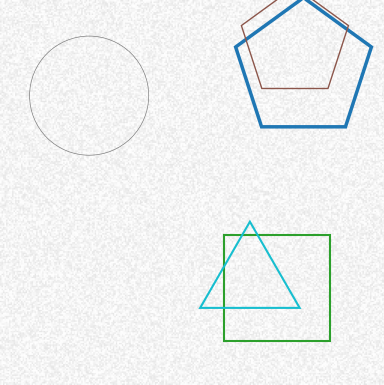[{"shape": "pentagon", "thickness": 2.5, "radius": 0.93, "center": [0.788, 0.821]}, {"shape": "square", "thickness": 1.5, "radius": 0.69, "center": [0.72, 0.252]}, {"shape": "pentagon", "thickness": 1, "radius": 0.73, "center": [0.766, 0.888]}, {"shape": "circle", "thickness": 0.5, "radius": 0.77, "center": [0.232, 0.752]}, {"shape": "triangle", "thickness": 1.5, "radius": 0.75, "center": [0.649, 0.275]}]